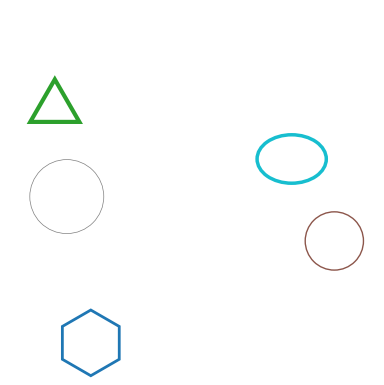[{"shape": "hexagon", "thickness": 2, "radius": 0.43, "center": [0.236, 0.109]}, {"shape": "triangle", "thickness": 3, "radius": 0.37, "center": [0.142, 0.72]}, {"shape": "circle", "thickness": 1, "radius": 0.38, "center": [0.868, 0.374]}, {"shape": "circle", "thickness": 0.5, "radius": 0.48, "center": [0.173, 0.489]}, {"shape": "oval", "thickness": 2.5, "radius": 0.45, "center": [0.758, 0.587]}]